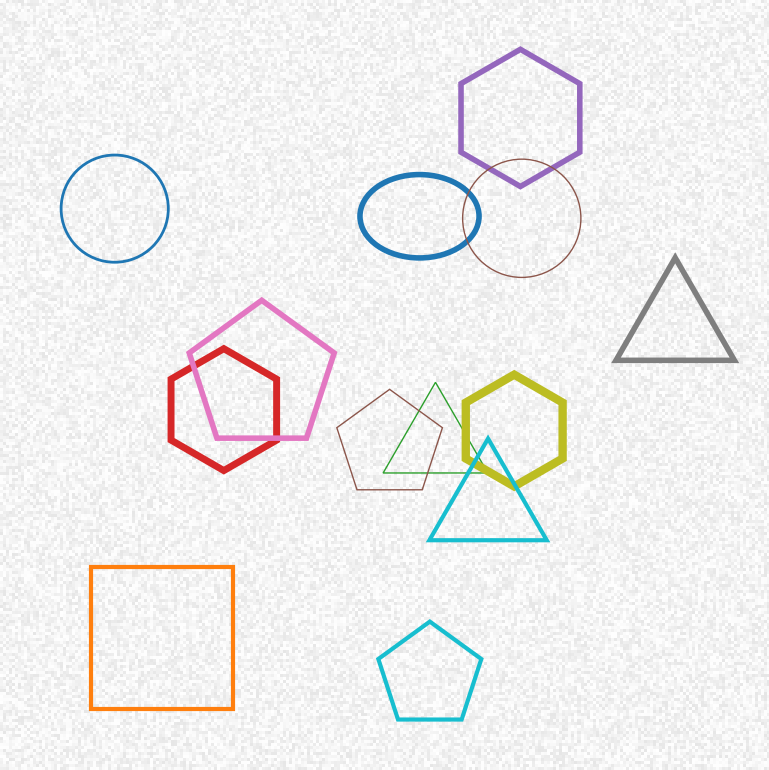[{"shape": "oval", "thickness": 2, "radius": 0.39, "center": [0.545, 0.719]}, {"shape": "circle", "thickness": 1, "radius": 0.35, "center": [0.149, 0.729]}, {"shape": "square", "thickness": 1.5, "radius": 0.46, "center": [0.211, 0.172]}, {"shape": "triangle", "thickness": 0.5, "radius": 0.39, "center": [0.566, 0.425]}, {"shape": "hexagon", "thickness": 2.5, "radius": 0.4, "center": [0.291, 0.468]}, {"shape": "hexagon", "thickness": 2, "radius": 0.45, "center": [0.676, 0.847]}, {"shape": "pentagon", "thickness": 0.5, "radius": 0.36, "center": [0.506, 0.422]}, {"shape": "circle", "thickness": 0.5, "radius": 0.38, "center": [0.678, 0.717]}, {"shape": "pentagon", "thickness": 2, "radius": 0.49, "center": [0.34, 0.511]}, {"shape": "triangle", "thickness": 2, "radius": 0.44, "center": [0.877, 0.576]}, {"shape": "hexagon", "thickness": 3, "radius": 0.36, "center": [0.668, 0.441]}, {"shape": "triangle", "thickness": 1.5, "radius": 0.44, "center": [0.634, 0.342]}, {"shape": "pentagon", "thickness": 1.5, "radius": 0.35, "center": [0.558, 0.122]}]